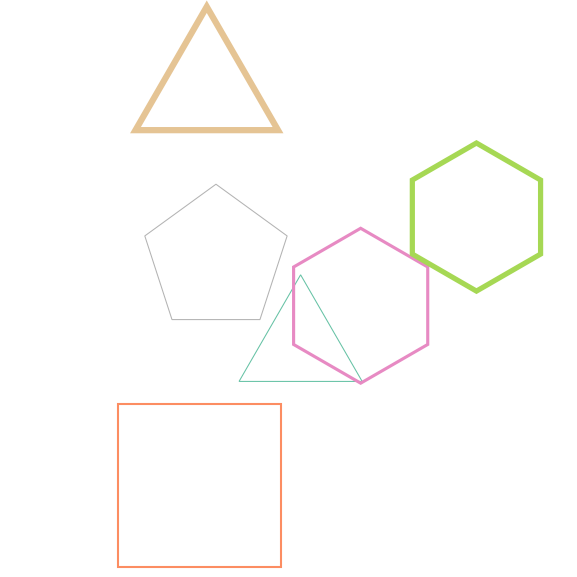[{"shape": "triangle", "thickness": 0.5, "radius": 0.62, "center": [0.521, 0.4]}, {"shape": "square", "thickness": 1, "radius": 0.71, "center": [0.345, 0.159]}, {"shape": "hexagon", "thickness": 1.5, "radius": 0.67, "center": [0.625, 0.47]}, {"shape": "hexagon", "thickness": 2.5, "radius": 0.64, "center": [0.825, 0.623]}, {"shape": "triangle", "thickness": 3, "radius": 0.71, "center": [0.358, 0.845]}, {"shape": "pentagon", "thickness": 0.5, "radius": 0.65, "center": [0.374, 0.551]}]